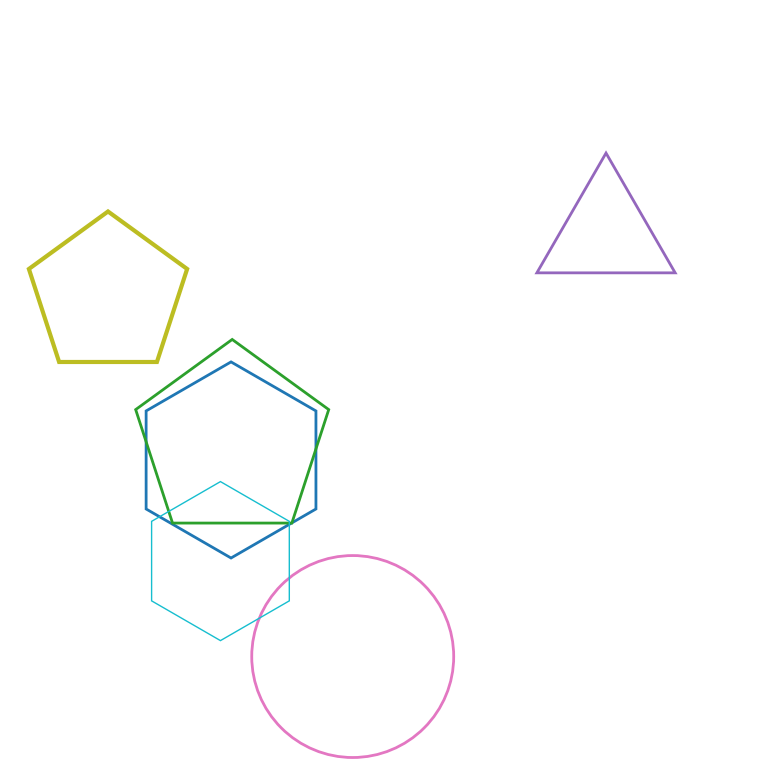[{"shape": "hexagon", "thickness": 1, "radius": 0.64, "center": [0.3, 0.403]}, {"shape": "pentagon", "thickness": 1, "radius": 0.66, "center": [0.302, 0.427]}, {"shape": "triangle", "thickness": 1, "radius": 0.52, "center": [0.787, 0.698]}, {"shape": "circle", "thickness": 1, "radius": 0.66, "center": [0.458, 0.147]}, {"shape": "pentagon", "thickness": 1.5, "radius": 0.54, "center": [0.14, 0.617]}, {"shape": "hexagon", "thickness": 0.5, "radius": 0.52, "center": [0.286, 0.271]}]